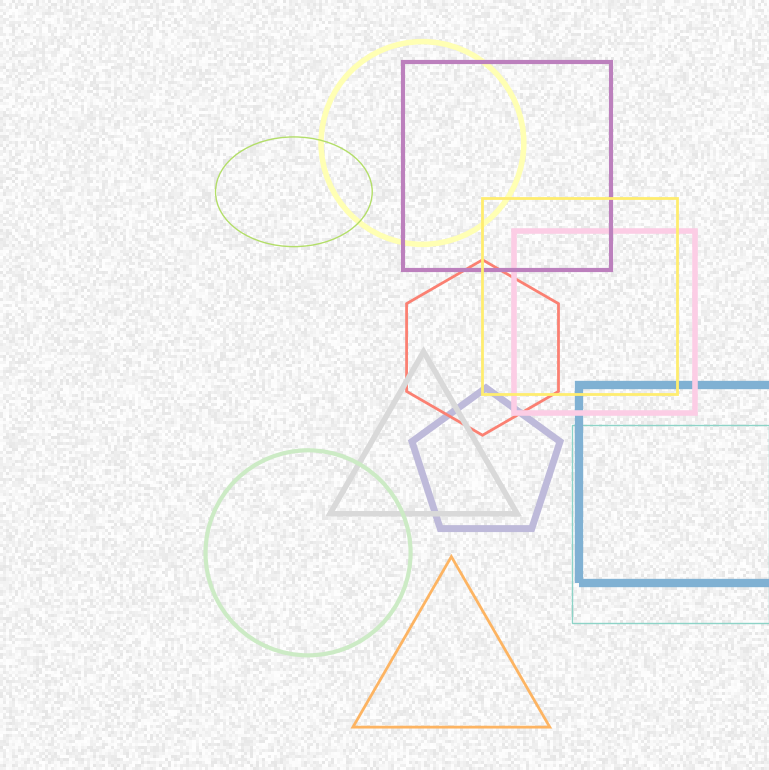[{"shape": "square", "thickness": 0.5, "radius": 0.64, "center": [0.871, 0.319]}, {"shape": "circle", "thickness": 2, "radius": 0.66, "center": [0.549, 0.814]}, {"shape": "pentagon", "thickness": 2.5, "radius": 0.51, "center": [0.631, 0.395]}, {"shape": "hexagon", "thickness": 1, "radius": 0.57, "center": [0.627, 0.549]}, {"shape": "square", "thickness": 3, "radius": 0.64, "center": [0.88, 0.372]}, {"shape": "triangle", "thickness": 1, "radius": 0.74, "center": [0.586, 0.129]}, {"shape": "oval", "thickness": 0.5, "radius": 0.51, "center": [0.382, 0.751]}, {"shape": "square", "thickness": 2, "radius": 0.59, "center": [0.785, 0.582]}, {"shape": "triangle", "thickness": 2, "radius": 0.7, "center": [0.55, 0.403]}, {"shape": "square", "thickness": 1.5, "radius": 0.68, "center": [0.658, 0.784]}, {"shape": "circle", "thickness": 1.5, "radius": 0.67, "center": [0.4, 0.282]}, {"shape": "square", "thickness": 1, "radius": 0.64, "center": [0.753, 0.616]}]